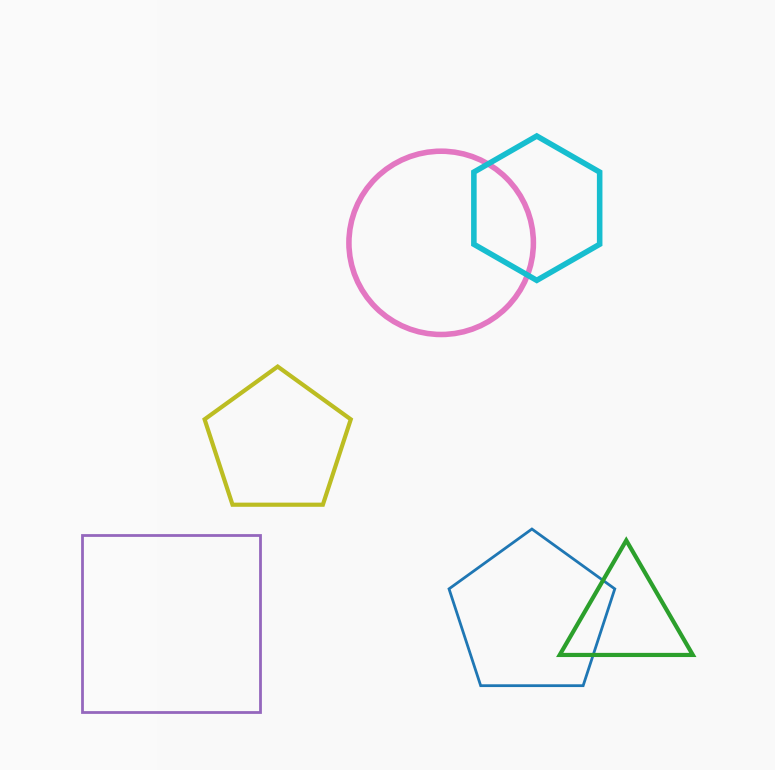[{"shape": "pentagon", "thickness": 1, "radius": 0.56, "center": [0.686, 0.2]}, {"shape": "triangle", "thickness": 1.5, "radius": 0.5, "center": [0.808, 0.199]}, {"shape": "square", "thickness": 1, "radius": 0.58, "center": [0.221, 0.19]}, {"shape": "circle", "thickness": 2, "radius": 0.6, "center": [0.569, 0.685]}, {"shape": "pentagon", "thickness": 1.5, "radius": 0.5, "center": [0.358, 0.425]}, {"shape": "hexagon", "thickness": 2, "radius": 0.47, "center": [0.693, 0.73]}]